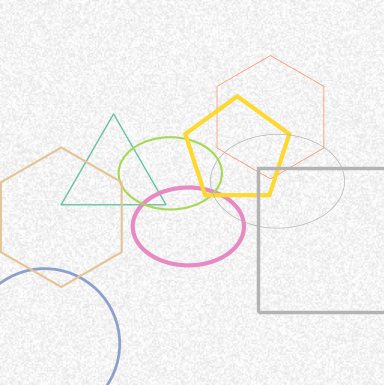[{"shape": "triangle", "thickness": 1, "radius": 0.79, "center": [0.295, 0.547]}, {"shape": "hexagon", "thickness": 0.5, "radius": 0.8, "center": [0.702, 0.696]}, {"shape": "circle", "thickness": 2, "radius": 0.97, "center": [0.116, 0.107]}, {"shape": "oval", "thickness": 3, "radius": 0.72, "center": [0.489, 0.412]}, {"shape": "oval", "thickness": 1.5, "radius": 0.67, "center": [0.442, 0.55]}, {"shape": "pentagon", "thickness": 3, "radius": 0.71, "center": [0.616, 0.608]}, {"shape": "hexagon", "thickness": 1.5, "radius": 0.91, "center": [0.159, 0.436]}, {"shape": "oval", "thickness": 0.5, "radius": 0.87, "center": [0.721, 0.529]}, {"shape": "square", "thickness": 2.5, "radius": 0.93, "center": [0.857, 0.377]}]